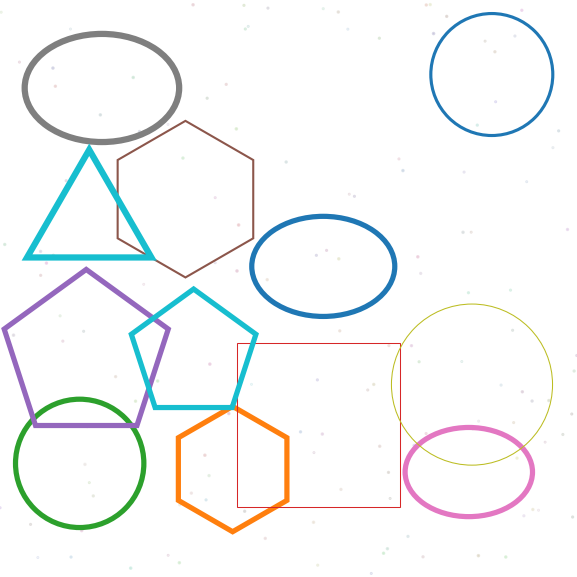[{"shape": "oval", "thickness": 2.5, "radius": 0.62, "center": [0.56, 0.538]}, {"shape": "circle", "thickness": 1.5, "radius": 0.53, "center": [0.852, 0.87]}, {"shape": "hexagon", "thickness": 2.5, "radius": 0.54, "center": [0.403, 0.187]}, {"shape": "circle", "thickness": 2.5, "radius": 0.56, "center": [0.138, 0.197]}, {"shape": "square", "thickness": 0.5, "radius": 0.71, "center": [0.552, 0.263]}, {"shape": "pentagon", "thickness": 2.5, "radius": 0.75, "center": [0.149, 0.383]}, {"shape": "hexagon", "thickness": 1, "radius": 0.68, "center": [0.321, 0.654]}, {"shape": "oval", "thickness": 2.5, "radius": 0.55, "center": [0.812, 0.182]}, {"shape": "oval", "thickness": 3, "radius": 0.67, "center": [0.176, 0.847]}, {"shape": "circle", "thickness": 0.5, "radius": 0.7, "center": [0.817, 0.333]}, {"shape": "pentagon", "thickness": 2.5, "radius": 0.57, "center": [0.335, 0.385]}, {"shape": "triangle", "thickness": 3, "radius": 0.62, "center": [0.154, 0.615]}]